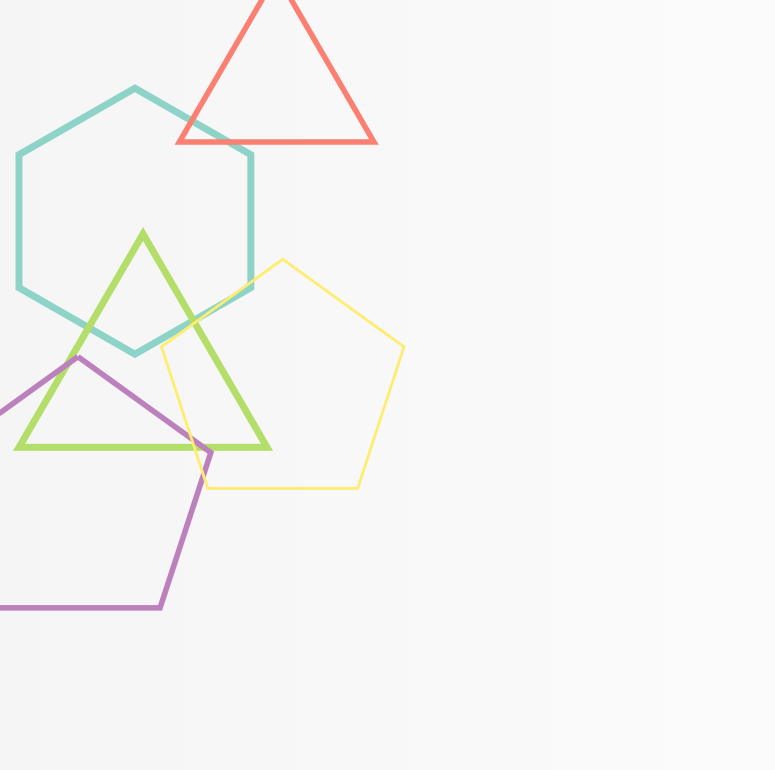[{"shape": "hexagon", "thickness": 2.5, "radius": 0.86, "center": [0.174, 0.713]}, {"shape": "triangle", "thickness": 2, "radius": 0.72, "center": [0.357, 0.888]}, {"shape": "triangle", "thickness": 2.5, "radius": 0.92, "center": [0.185, 0.511]}, {"shape": "pentagon", "thickness": 2, "radius": 0.9, "center": [0.101, 0.356]}, {"shape": "pentagon", "thickness": 1, "radius": 0.82, "center": [0.365, 0.499]}]